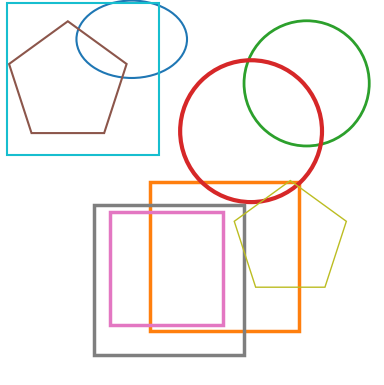[{"shape": "oval", "thickness": 1.5, "radius": 0.72, "center": [0.342, 0.898]}, {"shape": "square", "thickness": 2.5, "radius": 0.97, "center": [0.582, 0.334]}, {"shape": "circle", "thickness": 2, "radius": 0.81, "center": [0.796, 0.783]}, {"shape": "circle", "thickness": 3, "radius": 0.92, "center": [0.652, 0.659]}, {"shape": "pentagon", "thickness": 1.5, "radius": 0.8, "center": [0.176, 0.784]}, {"shape": "square", "thickness": 2.5, "radius": 0.73, "center": [0.432, 0.303]}, {"shape": "square", "thickness": 2.5, "radius": 0.97, "center": [0.438, 0.272]}, {"shape": "pentagon", "thickness": 1, "radius": 0.77, "center": [0.754, 0.378]}, {"shape": "square", "thickness": 1.5, "radius": 0.99, "center": [0.216, 0.795]}]